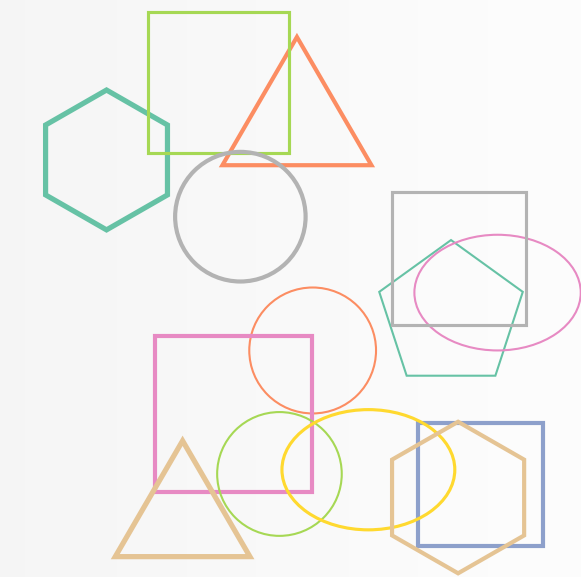[{"shape": "pentagon", "thickness": 1, "radius": 0.65, "center": [0.776, 0.454]}, {"shape": "hexagon", "thickness": 2.5, "radius": 0.61, "center": [0.183, 0.722]}, {"shape": "circle", "thickness": 1, "radius": 0.55, "center": [0.538, 0.392]}, {"shape": "triangle", "thickness": 2, "radius": 0.74, "center": [0.511, 0.787]}, {"shape": "square", "thickness": 2, "radius": 0.53, "center": [0.826, 0.16]}, {"shape": "oval", "thickness": 1, "radius": 0.72, "center": [0.856, 0.492]}, {"shape": "square", "thickness": 2, "radius": 0.67, "center": [0.402, 0.282]}, {"shape": "circle", "thickness": 1, "radius": 0.54, "center": [0.481, 0.178]}, {"shape": "square", "thickness": 1.5, "radius": 0.61, "center": [0.377, 0.856]}, {"shape": "oval", "thickness": 1.5, "radius": 0.74, "center": [0.634, 0.186]}, {"shape": "hexagon", "thickness": 2, "radius": 0.66, "center": [0.788, 0.138]}, {"shape": "triangle", "thickness": 2.5, "radius": 0.67, "center": [0.314, 0.102]}, {"shape": "square", "thickness": 1.5, "radius": 0.58, "center": [0.789, 0.552]}, {"shape": "circle", "thickness": 2, "radius": 0.56, "center": [0.414, 0.624]}]